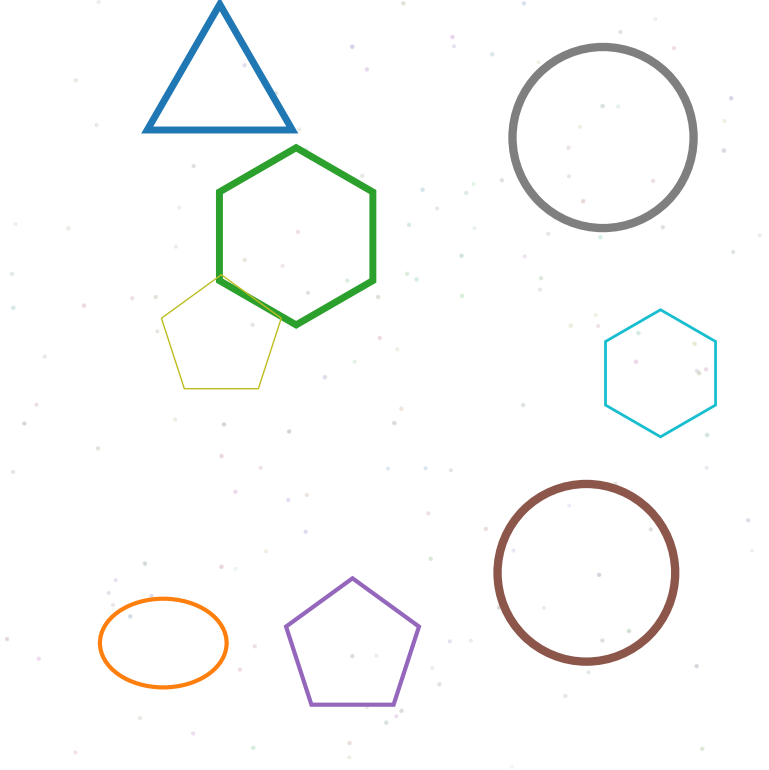[{"shape": "triangle", "thickness": 2.5, "radius": 0.54, "center": [0.285, 0.886]}, {"shape": "oval", "thickness": 1.5, "radius": 0.41, "center": [0.212, 0.165]}, {"shape": "hexagon", "thickness": 2.5, "radius": 0.58, "center": [0.385, 0.693]}, {"shape": "pentagon", "thickness": 1.5, "radius": 0.45, "center": [0.458, 0.158]}, {"shape": "circle", "thickness": 3, "radius": 0.58, "center": [0.762, 0.256]}, {"shape": "circle", "thickness": 3, "radius": 0.59, "center": [0.783, 0.821]}, {"shape": "pentagon", "thickness": 0.5, "radius": 0.41, "center": [0.287, 0.561]}, {"shape": "hexagon", "thickness": 1, "radius": 0.41, "center": [0.858, 0.515]}]